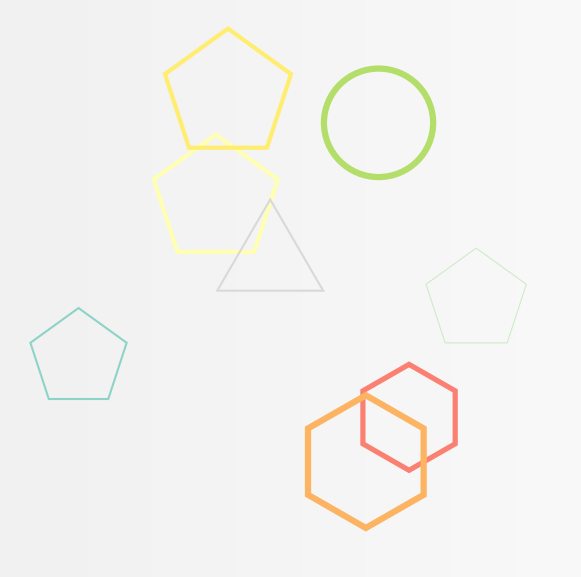[{"shape": "pentagon", "thickness": 1, "radius": 0.44, "center": [0.135, 0.379]}, {"shape": "pentagon", "thickness": 2, "radius": 0.56, "center": [0.371, 0.654]}, {"shape": "hexagon", "thickness": 2.5, "radius": 0.46, "center": [0.704, 0.276]}, {"shape": "hexagon", "thickness": 3, "radius": 0.57, "center": [0.629, 0.2]}, {"shape": "circle", "thickness": 3, "radius": 0.47, "center": [0.651, 0.786]}, {"shape": "triangle", "thickness": 1, "radius": 0.53, "center": [0.465, 0.548]}, {"shape": "pentagon", "thickness": 0.5, "radius": 0.45, "center": [0.819, 0.479]}, {"shape": "pentagon", "thickness": 2, "radius": 0.57, "center": [0.392, 0.836]}]